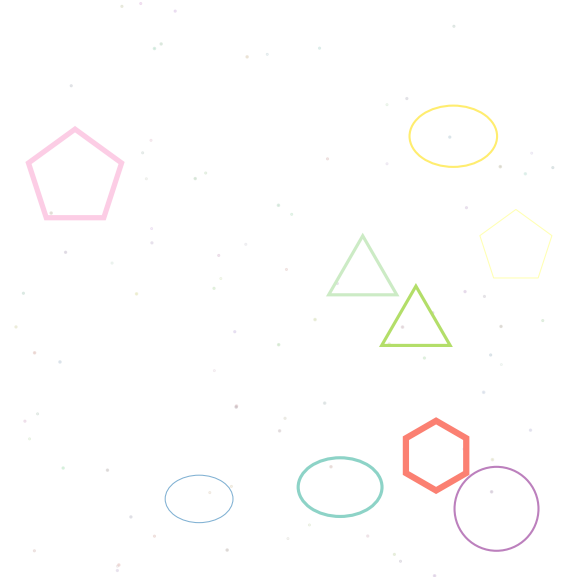[{"shape": "oval", "thickness": 1.5, "radius": 0.36, "center": [0.589, 0.156]}, {"shape": "pentagon", "thickness": 0.5, "radius": 0.33, "center": [0.893, 0.571]}, {"shape": "hexagon", "thickness": 3, "radius": 0.3, "center": [0.755, 0.21]}, {"shape": "oval", "thickness": 0.5, "radius": 0.29, "center": [0.345, 0.135]}, {"shape": "triangle", "thickness": 1.5, "radius": 0.34, "center": [0.72, 0.435]}, {"shape": "pentagon", "thickness": 2.5, "radius": 0.42, "center": [0.13, 0.691]}, {"shape": "circle", "thickness": 1, "radius": 0.36, "center": [0.86, 0.118]}, {"shape": "triangle", "thickness": 1.5, "radius": 0.34, "center": [0.628, 0.523]}, {"shape": "oval", "thickness": 1, "radius": 0.38, "center": [0.785, 0.763]}]